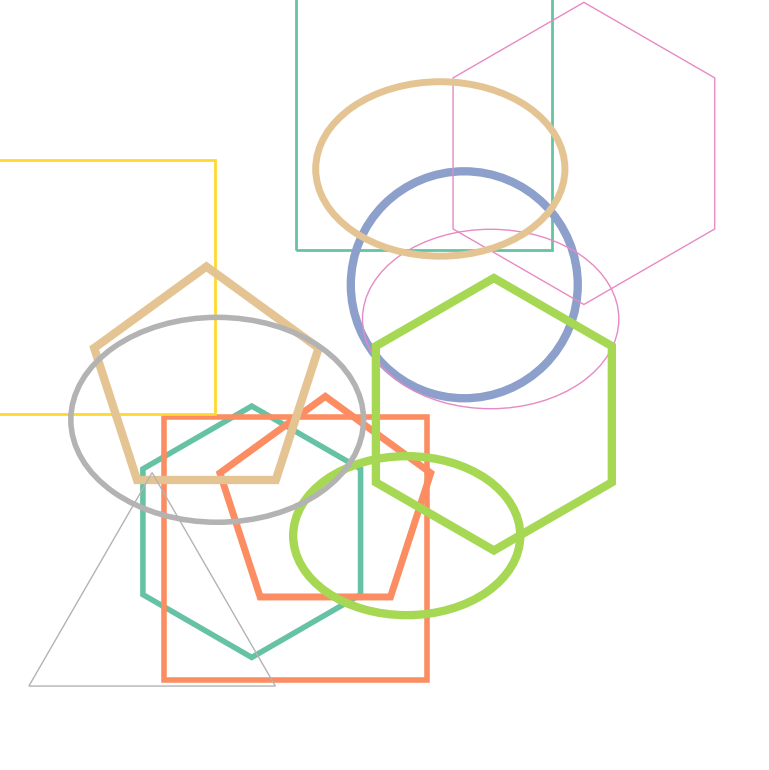[{"shape": "hexagon", "thickness": 2, "radius": 0.82, "center": [0.327, 0.309]}, {"shape": "square", "thickness": 1, "radius": 0.83, "center": [0.551, 0.841]}, {"shape": "square", "thickness": 2, "radius": 0.85, "center": [0.384, 0.288]}, {"shape": "pentagon", "thickness": 2.5, "radius": 0.72, "center": [0.423, 0.341]}, {"shape": "circle", "thickness": 3, "radius": 0.74, "center": [0.603, 0.63]}, {"shape": "hexagon", "thickness": 0.5, "radius": 0.98, "center": [0.758, 0.801]}, {"shape": "oval", "thickness": 0.5, "radius": 0.83, "center": [0.637, 0.586]}, {"shape": "oval", "thickness": 3, "radius": 0.74, "center": [0.528, 0.304]}, {"shape": "hexagon", "thickness": 3, "radius": 0.88, "center": [0.641, 0.462]}, {"shape": "square", "thickness": 1, "radius": 0.83, "center": [0.113, 0.628]}, {"shape": "oval", "thickness": 2.5, "radius": 0.81, "center": [0.572, 0.781]}, {"shape": "pentagon", "thickness": 3, "radius": 0.77, "center": [0.268, 0.501]}, {"shape": "triangle", "thickness": 0.5, "radius": 0.92, "center": [0.198, 0.201]}, {"shape": "oval", "thickness": 2, "radius": 0.95, "center": [0.282, 0.455]}]